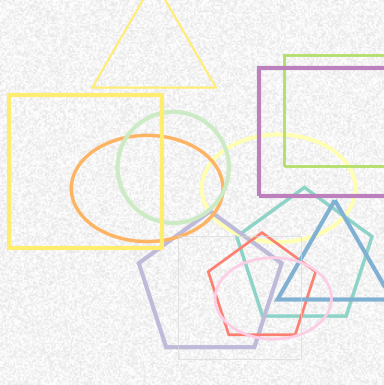[{"shape": "pentagon", "thickness": 2.5, "radius": 0.92, "center": [0.791, 0.328]}, {"shape": "oval", "thickness": 3, "radius": 1.0, "center": [0.724, 0.511]}, {"shape": "pentagon", "thickness": 3, "radius": 0.98, "center": [0.546, 0.256]}, {"shape": "pentagon", "thickness": 2, "radius": 0.73, "center": [0.68, 0.249]}, {"shape": "triangle", "thickness": 3, "radius": 0.86, "center": [0.87, 0.308]}, {"shape": "oval", "thickness": 2.5, "radius": 0.99, "center": [0.382, 0.51]}, {"shape": "square", "thickness": 2, "radius": 0.72, "center": [0.883, 0.713]}, {"shape": "oval", "thickness": 2, "radius": 0.76, "center": [0.71, 0.225]}, {"shape": "square", "thickness": 0.5, "radius": 0.8, "center": [0.622, 0.228]}, {"shape": "square", "thickness": 3, "radius": 0.83, "center": [0.838, 0.657]}, {"shape": "circle", "thickness": 3, "radius": 0.72, "center": [0.45, 0.565]}, {"shape": "square", "thickness": 3, "radius": 0.99, "center": [0.222, 0.555]}, {"shape": "triangle", "thickness": 1.5, "radius": 0.93, "center": [0.4, 0.865]}]